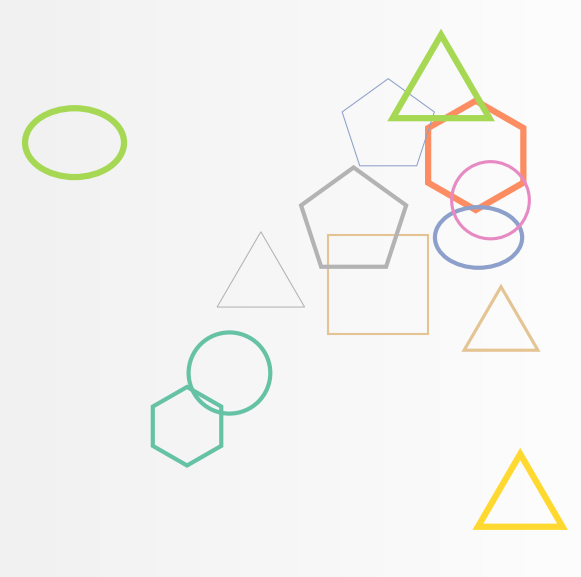[{"shape": "circle", "thickness": 2, "radius": 0.35, "center": [0.395, 0.353]}, {"shape": "hexagon", "thickness": 2, "radius": 0.34, "center": [0.322, 0.261]}, {"shape": "hexagon", "thickness": 3, "radius": 0.47, "center": [0.818, 0.73]}, {"shape": "pentagon", "thickness": 0.5, "radius": 0.42, "center": [0.668, 0.779]}, {"shape": "oval", "thickness": 2, "radius": 0.38, "center": [0.823, 0.588]}, {"shape": "circle", "thickness": 1.5, "radius": 0.33, "center": [0.844, 0.652]}, {"shape": "oval", "thickness": 3, "radius": 0.43, "center": [0.128, 0.752]}, {"shape": "triangle", "thickness": 3, "radius": 0.48, "center": [0.759, 0.843]}, {"shape": "triangle", "thickness": 3, "radius": 0.42, "center": [0.895, 0.129]}, {"shape": "square", "thickness": 1, "radius": 0.43, "center": [0.651, 0.506]}, {"shape": "triangle", "thickness": 1.5, "radius": 0.37, "center": [0.862, 0.429]}, {"shape": "triangle", "thickness": 0.5, "radius": 0.43, "center": [0.449, 0.511]}, {"shape": "pentagon", "thickness": 2, "radius": 0.48, "center": [0.608, 0.614]}]